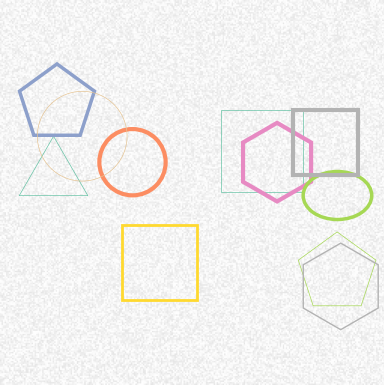[{"shape": "square", "thickness": 0.5, "radius": 0.54, "center": [0.68, 0.608]}, {"shape": "triangle", "thickness": 0.5, "radius": 0.51, "center": [0.139, 0.543]}, {"shape": "circle", "thickness": 3, "radius": 0.43, "center": [0.344, 0.579]}, {"shape": "pentagon", "thickness": 2.5, "radius": 0.51, "center": [0.148, 0.731]}, {"shape": "hexagon", "thickness": 3, "radius": 0.51, "center": [0.72, 0.579]}, {"shape": "oval", "thickness": 2.5, "radius": 0.45, "center": [0.876, 0.492]}, {"shape": "pentagon", "thickness": 0.5, "radius": 0.53, "center": [0.876, 0.292]}, {"shape": "square", "thickness": 2, "radius": 0.49, "center": [0.415, 0.318]}, {"shape": "circle", "thickness": 0.5, "radius": 0.58, "center": [0.214, 0.646]}, {"shape": "square", "thickness": 3, "radius": 0.42, "center": [0.845, 0.63]}, {"shape": "hexagon", "thickness": 1, "radius": 0.56, "center": [0.885, 0.256]}]